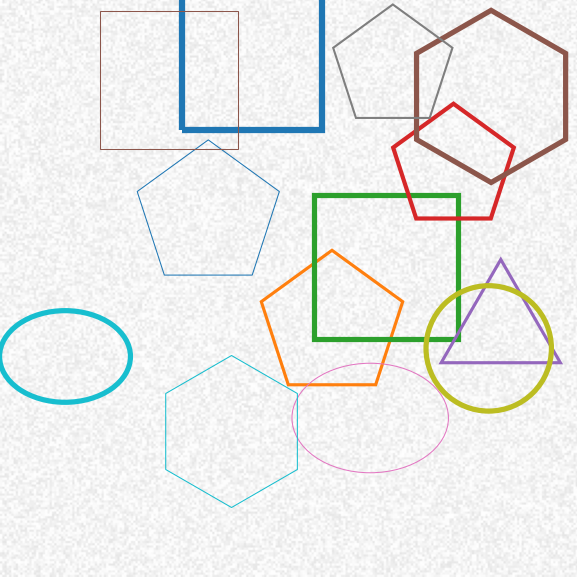[{"shape": "square", "thickness": 3, "radius": 0.61, "center": [0.436, 0.894]}, {"shape": "pentagon", "thickness": 0.5, "radius": 0.65, "center": [0.361, 0.627]}, {"shape": "pentagon", "thickness": 1.5, "radius": 0.64, "center": [0.575, 0.437]}, {"shape": "square", "thickness": 2.5, "radius": 0.62, "center": [0.669, 0.537]}, {"shape": "pentagon", "thickness": 2, "radius": 0.55, "center": [0.785, 0.71]}, {"shape": "triangle", "thickness": 1.5, "radius": 0.6, "center": [0.867, 0.431]}, {"shape": "hexagon", "thickness": 2.5, "radius": 0.75, "center": [0.85, 0.832]}, {"shape": "square", "thickness": 0.5, "radius": 0.6, "center": [0.293, 0.861]}, {"shape": "oval", "thickness": 0.5, "radius": 0.68, "center": [0.641, 0.275]}, {"shape": "pentagon", "thickness": 1, "radius": 0.54, "center": [0.68, 0.883]}, {"shape": "circle", "thickness": 2.5, "radius": 0.54, "center": [0.846, 0.396]}, {"shape": "hexagon", "thickness": 0.5, "radius": 0.66, "center": [0.401, 0.252]}, {"shape": "oval", "thickness": 2.5, "radius": 0.57, "center": [0.113, 0.382]}]